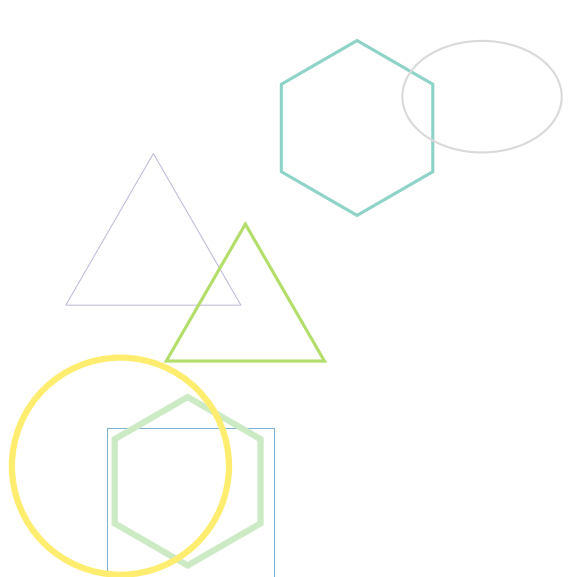[{"shape": "hexagon", "thickness": 1.5, "radius": 0.76, "center": [0.618, 0.778]}, {"shape": "triangle", "thickness": 0.5, "radius": 0.88, "center": [0.266, 0.558]}, {"shape": "square", "thickness": 0.5, "radius": 0.72, "center": [0.33, 0.114]}, {"shape": "triangle", "thickness": 1.5, "radius": 0.79, "center": [0.425, 0.453]}, {"shape": "oval", "thickness": 1, "radius": 0.69, "center": [0.835, 0.832]}, {"shape": "hexagon", "thickness": 3, "radius": 0.73, "center": [0.325, 0.166]}, {"shape": "circle", "thickness": 3, "radius": 0.94, "center": [0.209, 0.192]}]